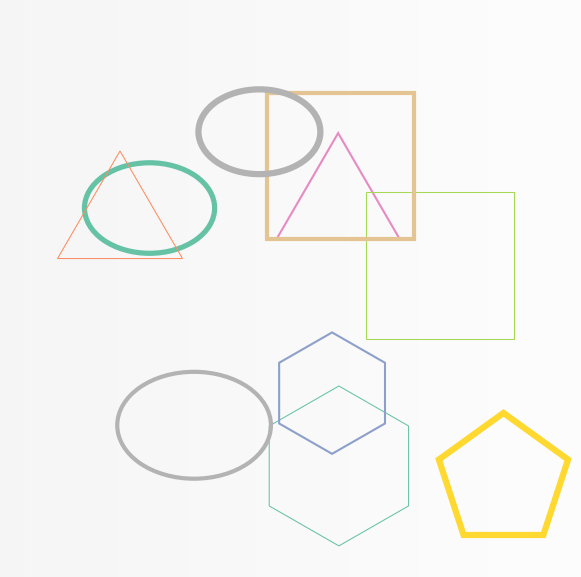[{"shape": "hexagon", "thickness": 0.5, "radius": 0.69, "center": [0.583, 0.192]}, {"shape": "oval", "thickness": 2.5, "radius": 0.56, "center": [0.257, 0.639]}, {"shape": "triangle", "thickness": 0.5, "radius": 0.62, "center": [0.206, 0.614]}, {"shape": "hexagon", "thickness": 1, "radius": 0.53, "center": [0.571, 0.318]}, {"shape": "triangle", "thickness": 1, "radius": 0.61, "center": [0.582, 0.647]}, {"shape": "square", "thickness": 0.5, "radius": 0.64, "center": [0.757, 0.54]}, {"shape": "pentagon", "thickness": 3, "radius": 0.58, "center": [0.866, 0.167]}, {"shape": "square", "thickness": 2, "radius": 0.63, "center": [0.586, 0.711]}, {"shape": "oval", "thickness": 2, "radius": 0.66, "center": [0.334, 0.263]}, {"shape": "oval", "thickness": 3, "radius": 0.52, "center": [0.446, 0.771]}]